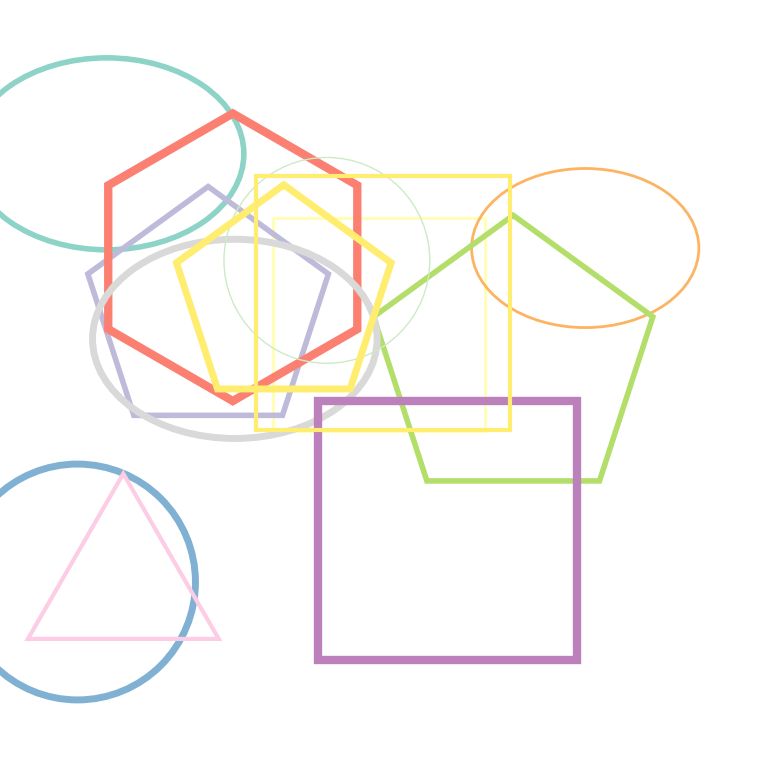[{"shape": "oval", "thickness": 2, "radius": 0.89, "center": [0.139, 0.8]}, {"shape": "square", "thickness": 1, "radius": 0.69, "center": [0.492, 0.579]}, {"shape": "pentagon", "thickness": 2, "radius": 0.82, "center": [0.27, 0.593]}, {"shape": "hexagon", "thickness": 3, "radius": 0.93, "center": [0.302, 0.666]}, {"shape": "circle", "thickness": 2.5, "radius": 0.77, "center": [0.101, 0.244]}, {"shape": "oval", "thickness": 1, "radius": 0.74, "center": [0.76, 0.678]}, {"shape": "pentagon", "thickness": 2, "radius": 0.95, "center": [0.666, 0.53]}, {"shape": "triangle", "thickness": 1.5, "radius": 0.72, "center": [0.16, 0.242]}, {"shape": "oval", "thickness": 2.5, "radius": 0.92, "center": [0.305, 0.56]}, {"shape": "square", "thickness": 3, "radius": 0.84, "center": [0.581, 0.312]}, {"shape": "circle", "thickness": 0.5, "radius": 0.67, "center": [0.425, 0.662]}, {"shape": "square", "thickness": 1.5, "radius": 0.82, "center": [0.497, 0.606]}, {"shape": "pentagon", "thickness": 2.5, "radius": 0.73, "center": [0.369, 0.613]}]